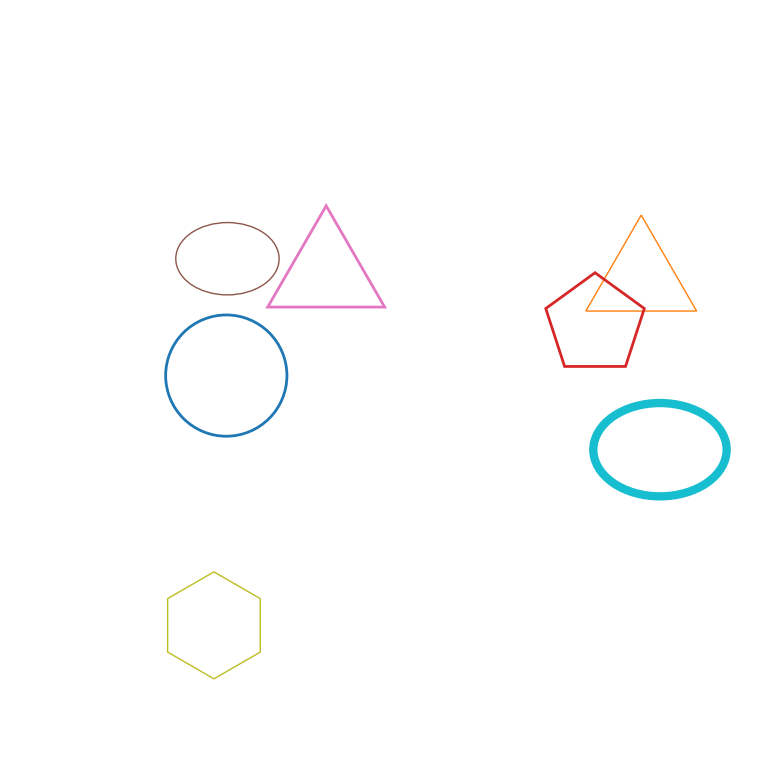[{"shape": "circle", "thickness": 1, "radius": 0.39, "center": [0.294, 0.512]}, {"shape": "triangle", "thickness": 0.5, "radius": 0.42, "center": [0.833, 0.638]}, {"shape": "pentagon", "thickness": 1, "radius": 0.34, "center": [0.773, 0.579]}, {"shape": "oval", "thickness": 0.5, "radius": 0.34, "center": [0.295, 0.664]}, {"shape": "triangle", "thickness": 1, "radius": 0.44, "center": [0.424, 0.645]}, {"shape": "hexagon", "thickness": 0.5, "radius": 0.35, "center": [0.278, 0.188]}, {"shape": "oval", "thickness": 3, "radius": 0.43, "center": [0.857, 0.416]}]